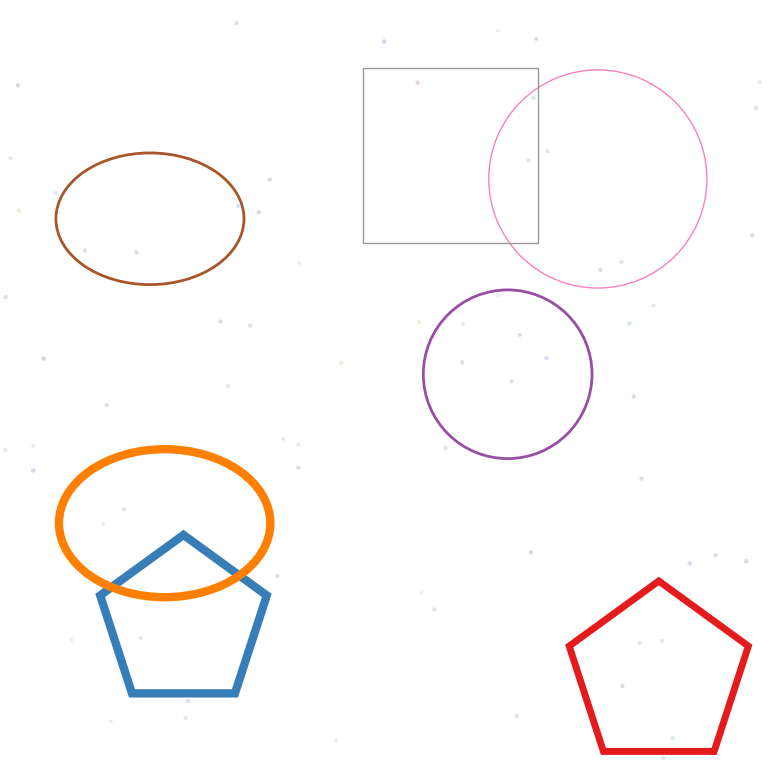[{"shape": "pentagon", "thickness": 2.5, "radius": 0.61, "center": [0.856, 0.123]}, {"shape": "pentagon", "thickness": 3, "radius": 0.57, "center": [0.238, 0.192]}, {"shape": "circle", "thickness": 1, "radius": 0.55, "center": [0.659, 0.514]}, {"shape": "oval", "thickness": 3, "radius": 0.69, "center": [0.214, 0.321]}, {"shape": "oval", "thickness": 1, "radius": 0.61, "center": [0.195, 0.716]}, {"shape": "circle", "thickness": 0.5, "radius": 0.71, "center": [0.776, 0.768]}, {"shape": "square", "thickness": 0.5, "radius": 0.57, "center": [0.585, 0.798]}]